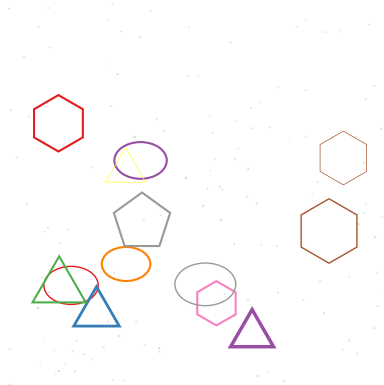[{"shape": "hexagon", "thickness": 1.5, "radius": 0.37, "center": [0.152, 0.68]}, {"shape": "oval", "thickness": 1, "radius": 0.35, "center": [0.185, 0.259]}, {"shape": "triangle", "thickness": 2, "radius": 0.34, "center": [0.251, 0.187]}, {"shape": "triangle", "thickness": 1.5, "radius": 0.4, "center": [0.154, 0.254]}, {"shape": "triangle", "thickness": 2.5, "radius": 0.32, "center": [0.655, 0.132]}, {"shape": "oval", "thickness": 1.5, "radius": 0.34, "center": [0.365, 0.583]}, {"shape": "oval", "thickness": 1.5, "radius": 0.32, "center": [0.327, 0.314]}, {"shape": "triangle", "thickness": 0.5, "radius": 0.3, "center": [0.326, 0.557]}, {"shape": "hexagon", "thickness": 1, "radius": 0.42, "center": [0.855, 0.4]}, {"shape": "hexagon", "thickness": 0.5, "radius": 0.35, "center": [0.892, 0.59]}, {"shape": "hexagon", "thickness": 1.5, "radius": 0.29, "center": [0.562, 0.212]}, {"shape": "pentagon", "thickness": 1.5, "radius": 0.38, "center": [0.369, 0.423]}, {"shape": "oval", "thickness": 1, "radius": 0.4, "center": [0.533, 0.261]}]